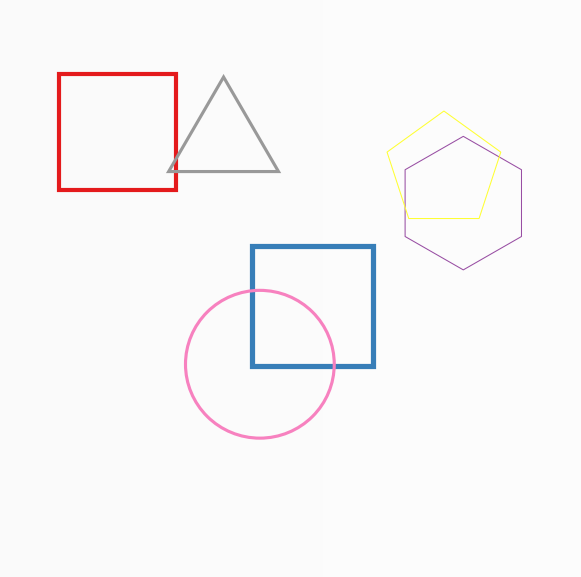[{"shape": "square", "thickness": 2, "radius": 0.5, "center": [0.202, 0.77]}, {"shape": "square", "thickness": 2.5, "radius": 0.52, "center": [0.538, 0.469]}, {"shape": "hexagon", "thickness": 0.5, "radius": 0.58, "center": [0.797, 0.647]}, {"shape": "pentagon", "thickness": 0.5, "radius": 0.51, "center": [0.764, 0.704]}, {"shape": "circle", "thickness": 1.5, "radius": 0.64, "center": [0.447, 0.368]}, {"shape": "triangle", "thickness": 1.5, "radius": 0.55, "center": [0.385, 0.757]}]